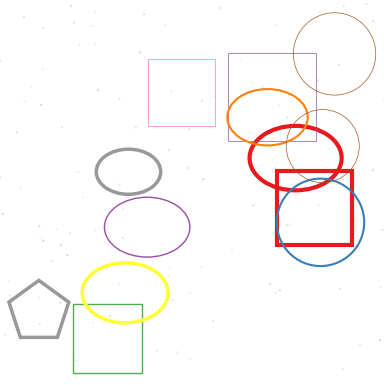[{"shape": "square", "thickness": 3, "radius": 0.48, "center": [0.817, 0.46]}, {"shape": "oval", "thickness": 3, "radius": 0.6, "center": [0.768, 0.589]}, {"shape": "circle", "thickness": 1.5, "radius": 0.57, "center": [0.832, 0.422]}, {"shape": "square", "thickness": 1, "radius": 0.45, "center": [0.278, 0.121]}, {"shape": "square", "thickness": 0.5, "radius": 0.58, "center": [0.707, 0.748]}, {"shape": "oval", "thickness": 1, "radius": 0.55, "center": [0.382, 0.41]}, {"shape": "oval", "thickness": 1.5, "radius": 0.52, "center": [0.695, 0.695]}, {"shape": "oval", "thickness": 2.5, "radius": 0.56, "center": [0.325, 0.239]}, {"shape": "circle", "thickness": 0.5, "radius": 0.47, "center": [0.838, 0.62]}, {"shape": "circle", "thickness": 0.5, "radius": 0.53, "center": [0.869, 0.86]}, {"shape": "square", "thickness": 0.5, "radius": 0.44, "center": [0.471, 0.76]}, {"shape": "pentagon", "thickness": 2.5, "radius": 0.41, "center": [0.101, 0.19]}, {"shape": "oval", "thickness": 2.5, "radius": 0.42, "center": [0.334, 0.554]}]